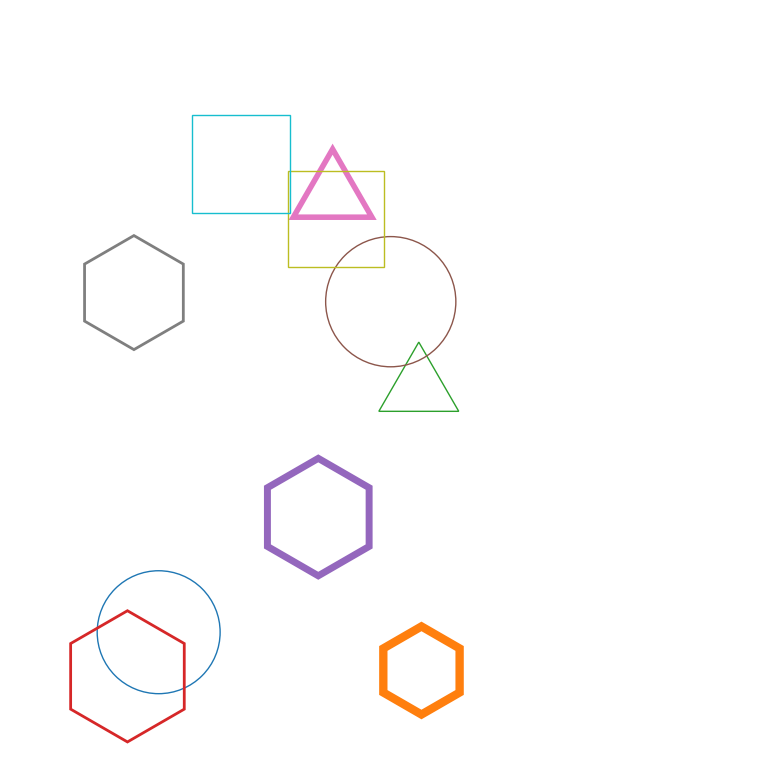[{"shape": "circle", "thickness": 0.5, "radius": 0.4, "center": [0.206, 0.179]}, {"shape": "hexagon", "thickness": 3, "radius": 0.29, "center": [0.547, 0.129]}, {"shape": "triangle", "thickness": 0.5, "radius": 0.3, "center": [0.544, 0.496]}, {"shape": "hexagon", "thickness": 1, "radius": 0.43, "center": [0.166, 0.122]}, {"shape": "hexagon", "thickness": 2.5, "radius": 0.38, "center": [0.413, 0.328]}, {"shape": "circle", "thickness": 0.5, "radius": 0.42, "center": [0.507, 0.608]}, {"shape": "triangle", "thickness": 2, "radius": 0.29, "center": [0.432, 0.747]}, {"shape": "hexagon", "thickness": 1, "radius": 0.37, "center": [0.174, 0.62]}, {"shape": "square", "thickness": 0.5, "radius": 0.31, "center": [0.437, 0.715]}, {"shape": "square", "thickness": 0.5, "radius": 0.32, "center": [0.313, 0.787]}]